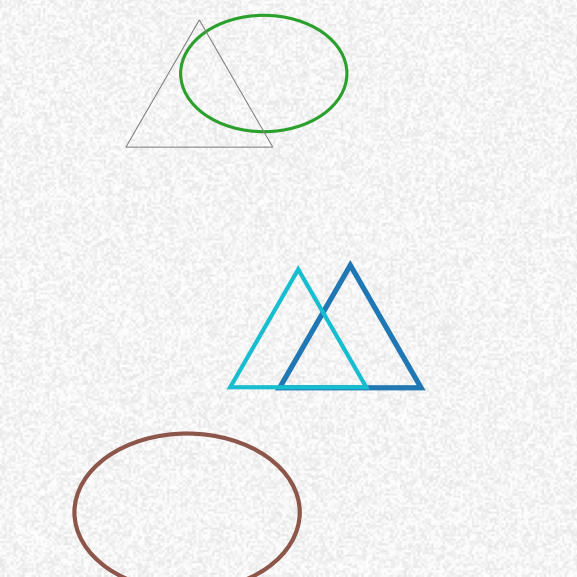[{"shape": "triangle", "thickness": 2.5, "radius": 0.71, "center": [0.607, 0.398]}, {"shape": "oval", "thickness": 1.5, "radius": 0.72, "center": [0.457, 0.872]}, {"shape": "oval", "thickness": 2, "radius": 0.98, "center": [0.324, 0.112]}, {"shape": "triangle", "thickness": 0.5, "radius": 0.73, "center": [0.345, 0.818]}, {"shape": "triangle", "thickness": 2, "radius": 0.68, "center": [0.516, 0.397]}]